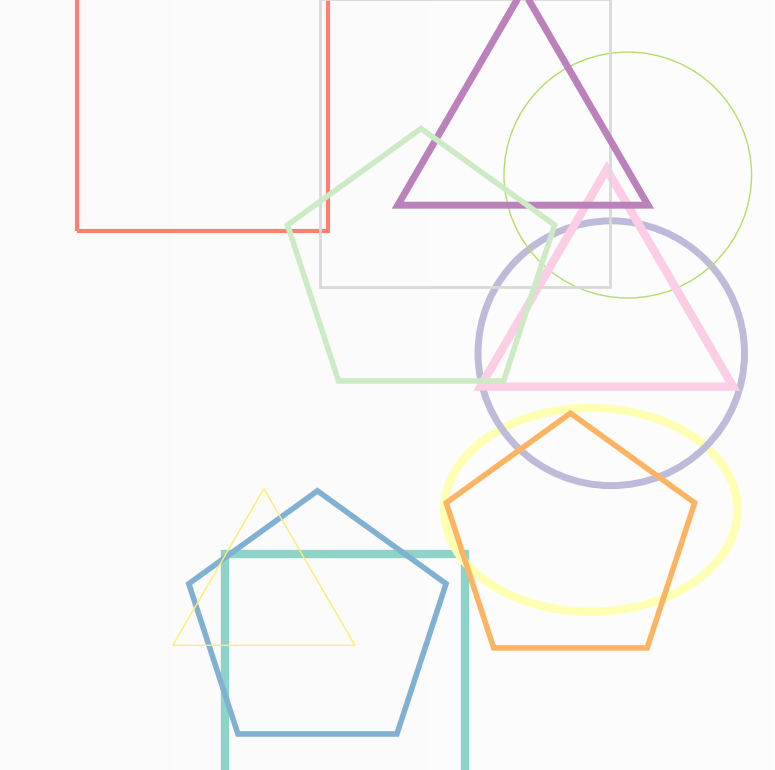[{"shape": "square", "thickness": 3, "radius": 0.77, "center": [0.445, 0.126]}, {"shape": "oval", "thickness": 3, "radius": 0.95, "center": [0.762, 0.338]}, {"shape": "circle", "thickness": 2.5, "radius": 0.86, "center": [0.789, 0.541]}, {"shape": "square", "thickness": 1.5, "radius": 0.81, "center": [0.262, 0.863]}, {"shape": "pentagon", "thickness": 2, "radius": 0.87, "center": [0.41, 0.188]}, {"shape": "pentagon", "thickness": 2, "radius": 0.84, "center": [0.736, 0.295]}, {"shape": "circle", "thickness": 0.5, "radius": 0.8, "center": [0.81, 0.773]}, {"shape": "triangle", "thickness": 3, "radius": 0.94, "center": [0.783, 0.592]}, {"shape": "square", "thickness": 1, "radius": 0.93, "center": [0.6, 0.814]}, {"shape": "triangle", "thickness": 2.5, "radius": 0.93, "center": [0.675, 0.827]}, {"shape": "pentagon", "thickness": 2, "radius": 0.91, "center": [0.543, 0.652]}, {"shape": "triangle", "thickness": 0.5, "radius": 0.68, "center": [0.341, 0.23]}]